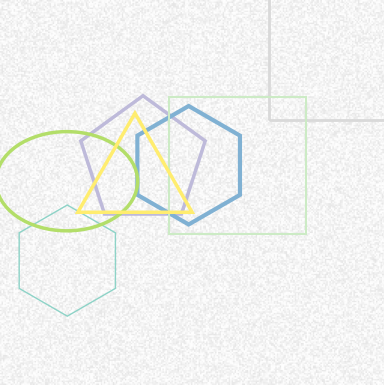[{"shape": "hexagon", "thickness": 1, "radius": 0.72, "center": [0.175, 0.323]}, {"shape": "pentagon", "thickness": 2.5, "radius": 0.85, "center": [0.371, 0.581]}, {"shape": "hexagon", "thickness": 3, "radius": 0.77, "center": [0.49, 0.571]}, {"shape": "oval", "thickness": 2.5, "radius": 0.92, "center": [0.173, 0.529]}, {"shape": "square", "thickness": 2, "radius": 0.99, "center": [0.897, 0.885]}, {"shape": "square", "thickness": 1.5, "radius": 0.89, "center": [0.618, 0.57]}, {"shape": "triangle", "thickness": 2.5, "radius": 0.86, "center": [0.351, 0.534]}]